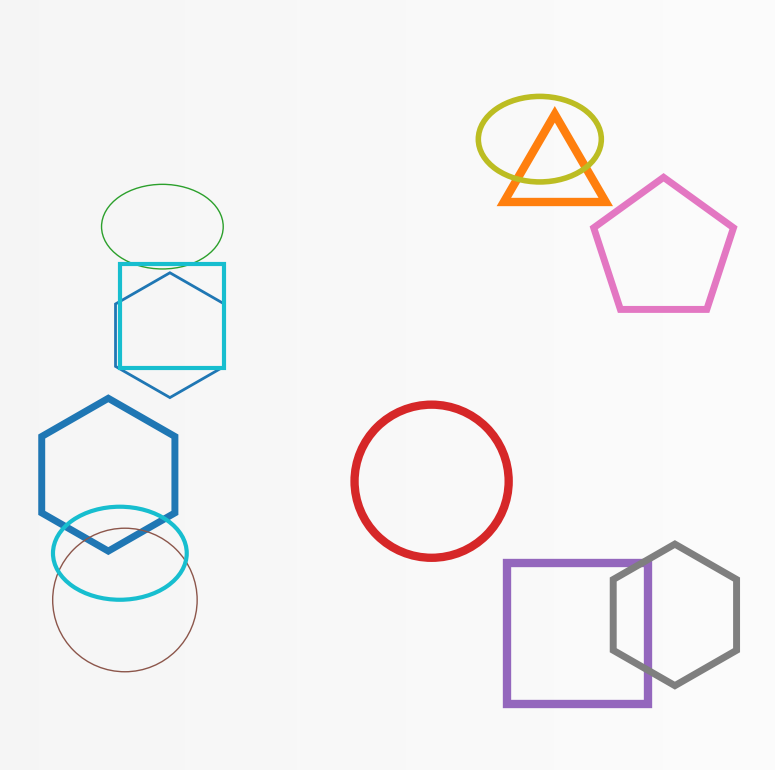[{"shape": "hexagon", "thickness": 1, "radius": 0.41, "center": [0.219, 0.565]}, {"shape": "hexagon", "thickness": 2.5, "radius": 0.5, "center": [0.14, 0.384]}, {"shape": "triangle", "thickness": 3, "radius": 0.38, "center": [0.716, 0.776]}, {"shape": "oval", "thickness": 0.5, "radius": 0.39, "center": [0.21, 0.706]}, {"shape": "circle", "thickness": 3, "radius": 0.5, "center": [0.557, 0.375]}, {"shape": "square", "thickness": 3, "radius": 0.46, "center": [0.745, 0.177]}, {"shape": "circle", "thickness": 0.5, "radius": 0.47, "center": [0.161, 0.221]}, {"shape": "pentagon", "thickness": 2.5, "radius": 0.47, "center": [0.856, 0.675]}, {"shape": "hexagon", "thickness": 2.5, "radius": 0.46, "center": [0.871, 0.201]}, {"shape": "oval", "thickness": 2, "radius": 0.4, "center": [0.697, 0.819]}, {"shape": "oval", "thickness": 1.5, "radius": 0.43, "center": [0.155, 0.282]}, {"shape": "square", "thickness": 1.5, "radius": 0.34, "center": [0.222, 0.589]}]